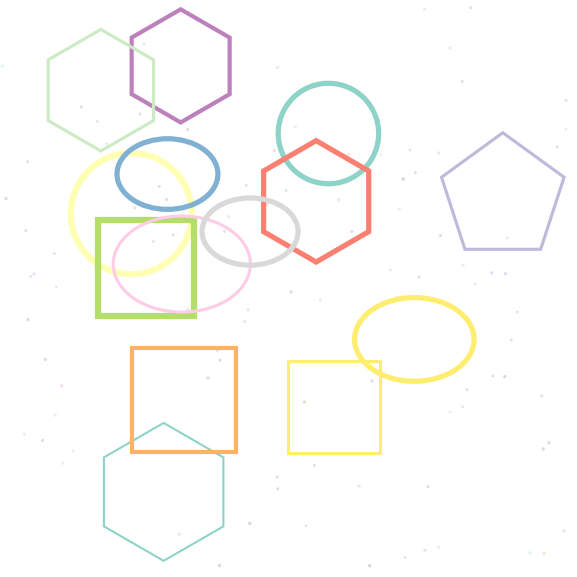[{"shape": "hexagon", "thickness": 1, "radius": 0.6, "center": [0.283, 0.147]}, {"shape": "circle", "thickness": 2.5, "radius": 0.43, "center": [0.569, 0.768]}, {"shape": "circle", "thickness": 3, "radius": 0.52, "center": [0.227, 0.629]}, {"shape": "pentagon", "thickness": 1.5, "radius": 0.56, "center": [0.871, 0.658]}, {"shape": "hexagon", "thickness": 2.5, "radius": 0.53, "center": [0.547, 0.651]}, {"shape": "oval", "thickness": 2.5, "radius": 0.44, "center": [0.29, 0.698]}, {"shape": "square", "thickness": 2, "radius": 0.45, "center": [0.319, 0.306]}, {"shape": "square", "thickness": 3, "radius": 0.42, "center": [0.253, 0.536]}, {"shape": "oval", "thickness": 1.5, "radius": 0.59, "center": [0.315, 0.542]}, {"shape": "oval", "thickness": 2.5, "radius": 0.42, "center": [0.433, 0.598]}, {"shape": "hexagon", "thickness": 2, "radius": 0.49, "center": [0.313, 0.885]}, {"shape": "hexagon", "thickness": 1.5, "radius": 0.53, "center": [0.175, 0.843]}, {"shape": "square", "thickness": 1.5, "radius": 0.4, "center": [0.578, 0.295]}, {"shape": "oval", "thickness": 2.5, "radius": 0.52, "center": [0.717, 0.411]}]